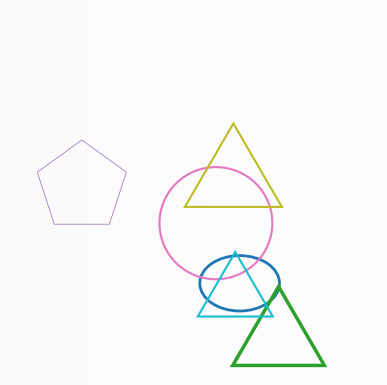[{"shape": "oval", "thickness": 2, "radius": 0.51, "center": [0.618, 0.264]}, {"shape": "triangle", "thickness": 2.5, "radius": 0.68, "center": [0.719, 0.119]}, {"shape": "pentagon", "thickness": 0.5, "radius": 0.6, "center": [0.211, 0.515]}, {"shape": "circle", "thickness": 1.5, "radius": 0.73, "center": [0.557, 0.42]}, {"shape": "triangle", "thickness": 1.5, "radius": 0.72, "center": [0.602, 0.535]}, {"shape": "triangle", "thickness": 1.5, "radius": 0.56, "center": [0.607, 0.234]}]